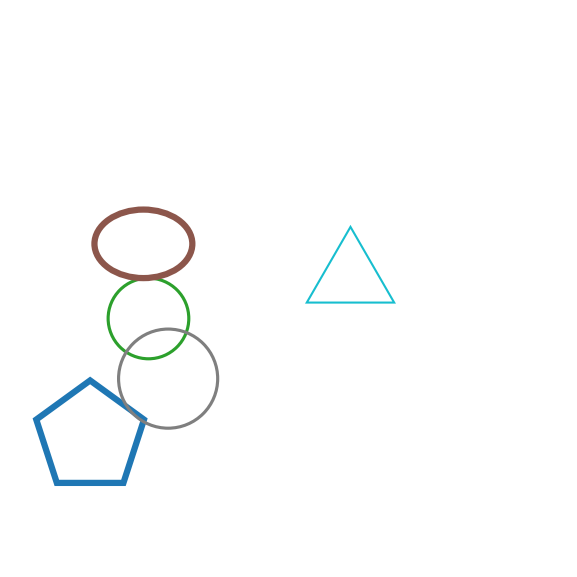[{"shape": "pentagon", "thickness": 3, "radius": 0.49, "center": [0.156, 0.242]}, {"shape": "circle", "thickness": 1.5, "radius": 0.35, "center": [0.257, 0.448]}, {"shape": "oval", "thickness": 3, "radius": 0.42, "center": [0.248, 0.577]}, {"shape": "circle", "thickness": 1.5, "radius": 0.43, "center": [0.291, 0.344]}, {"shape": "triangle", "thickness": 1, "radius": 0.44, "center": [0.607, 0.519]}]